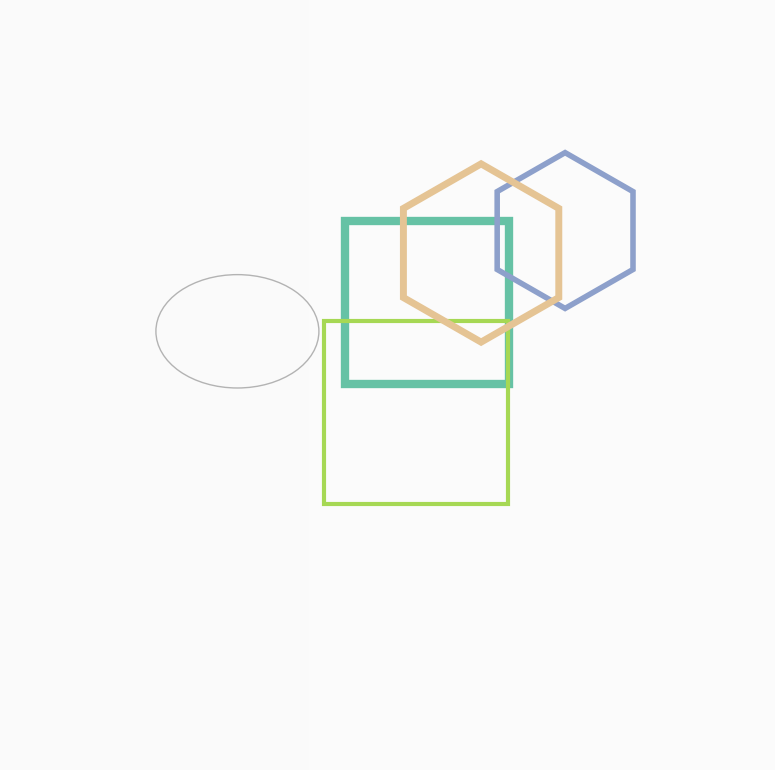[{"shape": "square", "thickness": 3, "radius": 0.53, "center": [0.551, 0.607]}, {"shape": "hexagon", "thickness": 2, "radius": 0.51, "center": [0.729, 0.701]}, {"shape": "square", "thickness": 1.5, "radius": 0.59, "center": [0.536, 0.464]}, {"shape": "hexagon", "thickness": 2.5, "radius": 0.58, "center": [0.621, 0.671]}, {"shape": "oval", "thickness": 0.5, "radius": 0.53, "center": [0.306, 0.57]}]